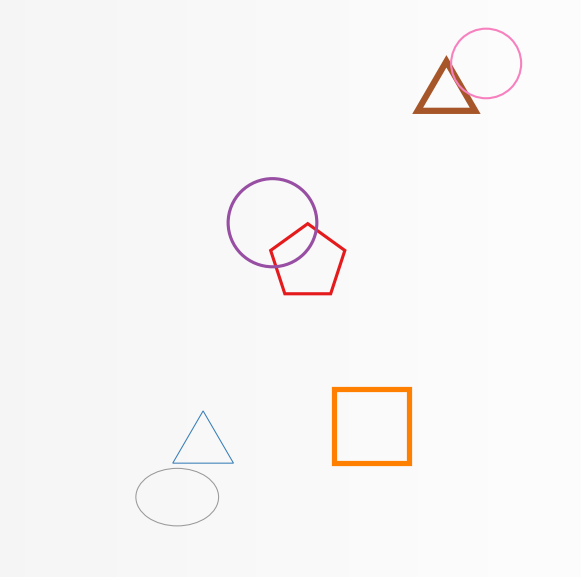[{"shape": "pentagon", "thickness": 1.5, "radius": 0.34, "center": [0.529, 0.545]}, {"shape": "triangle", "thickness": 0.5, "radius": 0.3, "center": [0.349, 0.227]}, {"shape": "circle", "thickness": 1.5, "radius": 0.38, "center": [0.469, 0.613]}, {"shape": "square", "thickness": 2.5, "radius": 0.32, "center": [0.639, 0.261]}, {"shape": "triangle", "thickness": 3, "radius": 0.29, "center": [0.768, 0.836]}, {"shape": "circle", "thickness": 1, "radius": 0.3, "center": [0.836, 0.889]}, {"shape": "oval", "thickness": 0.5, "radius": 0.36, "center": [0.305, 0.138]}]